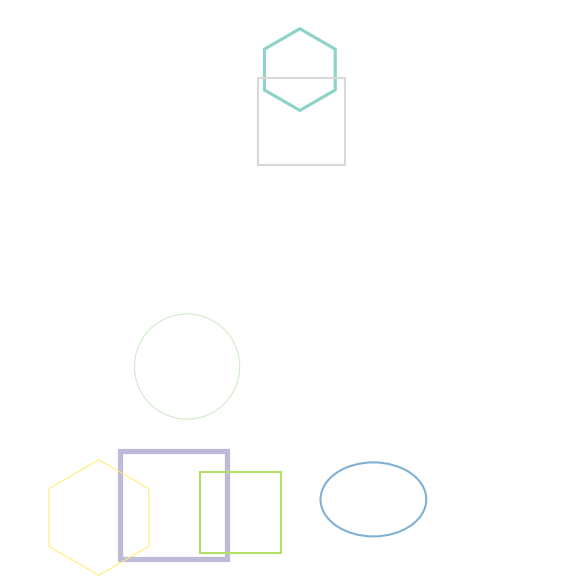[{"shape": "hexagon", "thickness": 1.5, "radius": 0.35, "center": [0.519, 0.879]}, {"shape": "square", "thickness": 2.5, "radius": 0.47, "center": [0.301, 0.124]}, {"shape": "oval", "thickness": 1, "radius": 0.46, "center": [0.647, 0.134]}, {"shape": "square", "thickness": 1, "radius": 0.35, "center": [0.417, 0.112]}, {"shape": "square", "thickness": 1, "radius": 0.37, "center": [0.522, 0.789]}, {"shape": "circle", "thickness": 0.5, "radius": 0.46, "center": [0.324, 0.364]}, {"shape": "hexagon", "thickness": 0.5, "radius": 0.5, "center": [0.171, 0.103]}]